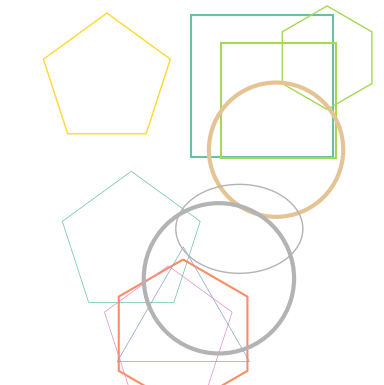[{"shape": "pentagon", "thickness": 0.5, "radius": 0.94, "center": [0.341, 0.367]}, {"shape": "square", "thickness": 1.5, "radius": 0.92, "center": [0.68, 0.777]}, {"shape": "hexagon", "thickness": 1.5, "radius": 0.96, "center": [0.476, 0.133]}, {"shape": "triangle", "thickness": 0.5, "radius": 0.99, "center": [0.476, 0.16]}, {"shape": "pentagon", "thickness": 0.5, "radius": 0.87, "center": [0.437, 0.135]}, {"shape": "square", "thickness": 1.5, "radius": 0.75, "center": [0.724, 0.739]}, {"shape": "hexagon", "thickness": 1, "radius": 0.67, "center": [0.85, 0.85]}, {"shape": "pentagon", "thickness": 1, "radius": 0.87, "center": [0.278, 0.793]}, {"shape": "circle", "thickness": 3, "radius": 0.87, "center": [0.717, 0.611]}, {"shape": "circle", "thickness": 3, "radius": 0.98, "center": [0.569, 0.277]}, {"shape": "oval", "thickness": 1, "radius": 0.83, "center": [0.622, 0.406]}]